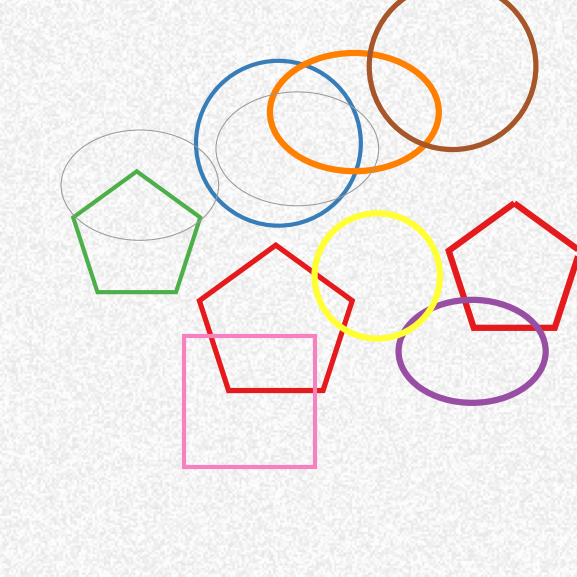[{"shape": "pentagon", "thickness": 3, "radius": 0.6, "center": [0.891, 0.528]}, {"shape": "pentagon", "thickness": 2.5, "radius": 0.7, "center": [0.478, 0.435]}, {"shape": "circle", "thickness": 2, "radius": 0.71, "center": [0.482, 0.751]}, {"shape": "pentagon", "thickness": 2, "radius": 0.58, "center": [0.237, 0.587]}, {"shape": "oval", "thickness": 3, "radius": 0.64, "center": [0.818, 0.391]}, {"shape": "oval", "thickness": 3, "radius": 0.73, "center": [0.614, 0.805]}, {"shape": "circle", "thickness": 3, "radius": 0.54, "center": [0.653, 0.521]}, {"shape": "circle", "thickness": 2.5, "radius": 0.72, "center": [0.784, 0.884]}, {"shape": "square", "thickness": 2, "radius": 0.57, "center": [0.432, 0.305]}, {"shape": "oval", "thickness": 0.5, "radius": 0.7, "center": [0.515, 0.741]}, {"shape": "oval", "thickness": 0.5, "radius": 0.68, "center": [0.242, 0.679]}]